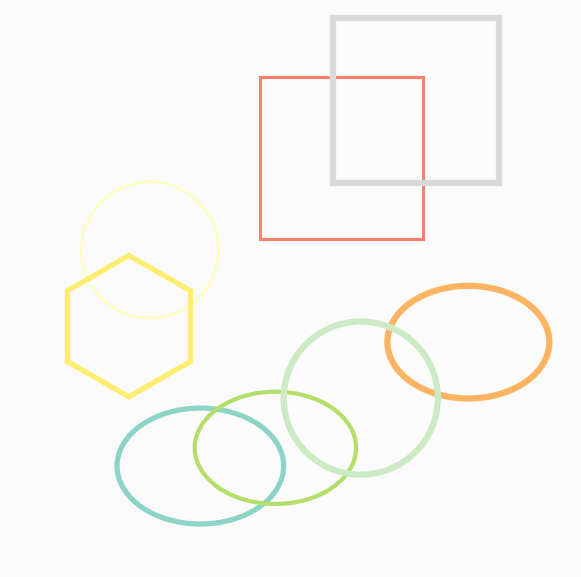[{"shape": "oval", "thickness": 2.5, "radius": 0.72, "center": [0.345, 0.192]}, {"shape": "circle", "thickness": 1, "radius": 0.59, "center": [0.258, 0.566]}, {"shape": "square", "thickness": 1.5, "radius": 0.7, "center": [0.588, 0.725]}, {"shape": "oval", "thickness": 3, "radius": 0.7, "center": [0.806, 0.407]}, {"shape": "oval", "thickness": 2, "radius": 0.69, "center": [0.474, 0.224]}, {"shape": "square", "thickness": 3, "radius": 0.71, "center": [0.716, 0.825]}, {"shape": "circle", "thickness": 3, "radius": 0.66, "center": [0.621, 0.31]}, {"shape": "hexagon", "thickness": 2.5, "radius": 0.61, "center": [0.222, 0.434]}]